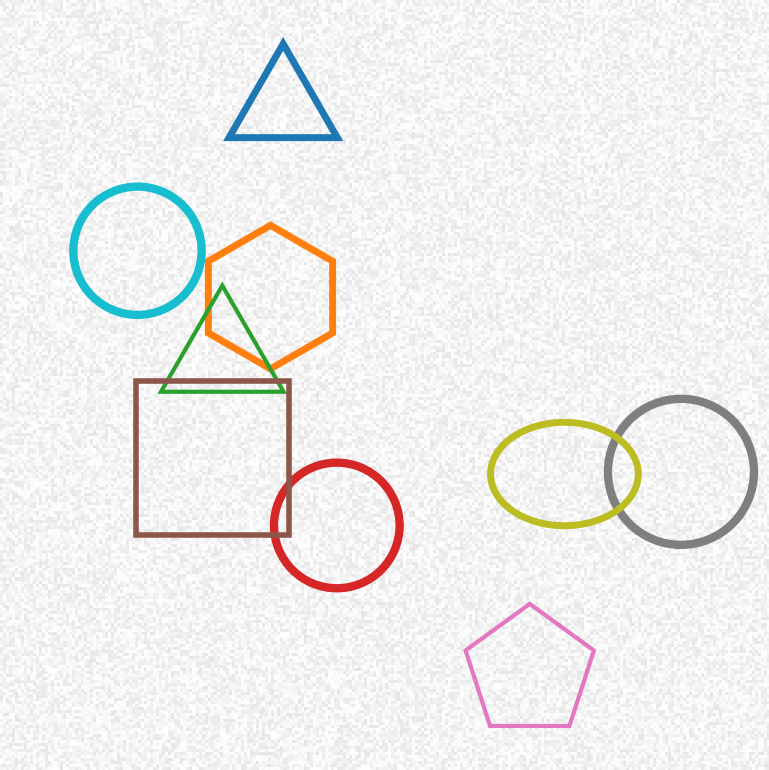[{"shape": "triangle", "thickness": 2.5, "radius": 0.41, "center": [0.368, 0.862]}, {"shape": "hexagon", "thickness": 2.5, "radius": 0.47, "center": [0.351, 0.614]}, {"shape": "triangle", "thickness": 1.5, "radius": 0.46, "center": [0.289, 0.537]}, {"shape": "circle", "thickness": 3, "radius": 0.41, "center": [0.437, 0.318]}, {"shape": "square", "thickness": 2, "radius": 0.5, "center": [0.276, 0.405]}, {"shape": "pentagon", "thickness": 1.5, "radius": 0.44, "center": [0.688, 0.128]}, {"shape": "circle", "thickness": 3, "radius": 0.47, "center": [0.884, 0.387]}, {"shape": "oval", "thickness": 2.5, "radius": 0.48, "center": [0.733, 0.384]}, {"shape": "circle", "thickness": 3, "radius": 0.42, "center": [0.179, 0.674]}]